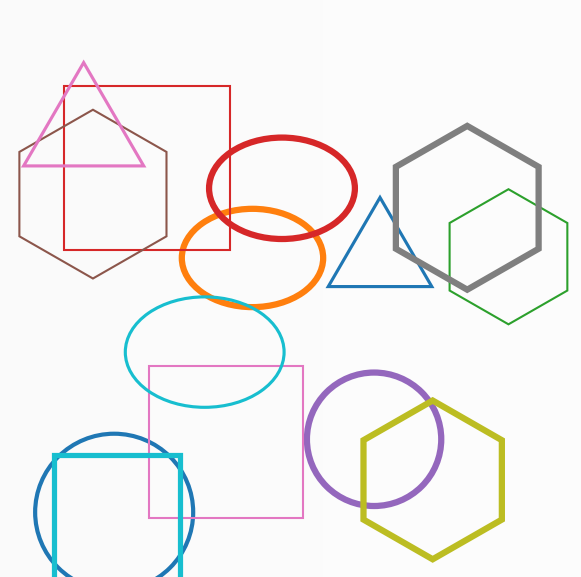[{"shape": "circle", "thickness": 2, "radius": 0.68, "center": [0.196, 0.112]}, {"shape": "triangle", "thickness": 1.5, "radius": 0.51, "center": [0.654, 0.554]}, {"shape": "oval", "thickness": 3, "radius": 0.61, "center": [0.434, 0.552]}, {"shape": "hexagon", "thickness": 1, "radius": 0.58, "center": [0.875, 0.555]}, {"shape": "square", "thickness": 1, "radius": 0.71, "center": [0.253, 0.708]}, {"shape": "oval", "thickness": 3, "radius": 0.63, "center": [0.485, 0.673]}, {"shape": "circle", "thickness": 3, "radius": 0.58, "center": [0.644, 0.238]}, {"shape": "hexagon", "thickness": 1, "radius": 0.73, "center": [0.16, 0.663]}, {"shape": "triangle", "thickness": 1.5, "radius": 0.6, "center": [0.144, 0.771]}, {"shape": "square", "thickness": 1, "radius": 0.66, "center": [0.389, 0.234]}, {"shape": "hexagon", "thickness": 3, "radius": 0.71, "center": [0.804, 0.639]}, {"shape": "hexagon", "thickness": 3, "radius": 0.69, "center": [0.744, 0.168]}, {"shape": "oval", "thickness": 1.5, "radius": 0.68, "center": [0.352, 0.389]}, {"shape": "square", "thickness": 2.5, "radius": 0.54, "center": [0.201, 0.104]}]